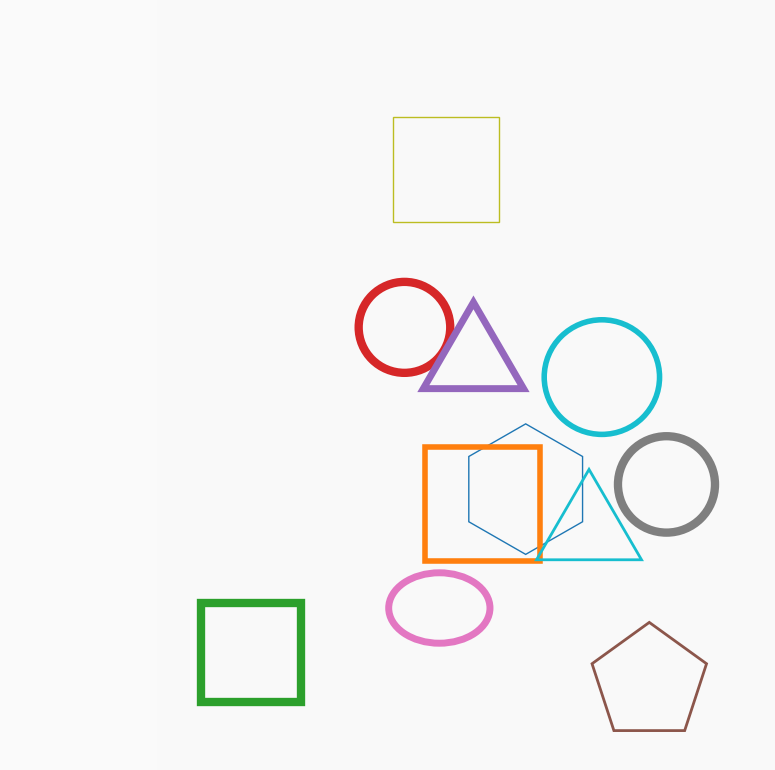[{"shape": "hexagon", "thickness": 0.5, "radius": 0.42, "center": [0.678, 0.365]}, {"shape": "square", "thickness": 2, "radius": 0.37, "center": [0.623, 0.345]}, {"shape": "square", "thickness": 3, "radius": 0.32, "center": [0.324, 0.152]}, {"shape": "circle", "thickness": 3, "radius": 0.3, "center": [0.522, 0.575]}, {"shape": "triangle", "thickness": 2.5, "radius": 0.37, "center": [0.611, 0.533]}, {"shape": "pentagon", "thickness": 1, "radius": 0.39, "center": [0.838, 0.114]}, {"shape": "oval", "thickness": 2.5, "radius": 0.33, "center": [0.567, 0.21]}, {"shape": "circle", "thickness": 3, "radius": 0.31, "center": [0.86, 0.371]}, {"shape": "square", "thickness": 0.5, "radius": 0.34, "center": [0.575, 0.78]}, {"shape": "triangle", "thickness": 1, "radius": 0.39, "center": [0.76, 0.312]}, {"shape": "circle", "thickness": 2, "radius": 0.37, "center": [0.777, 0.51]}]